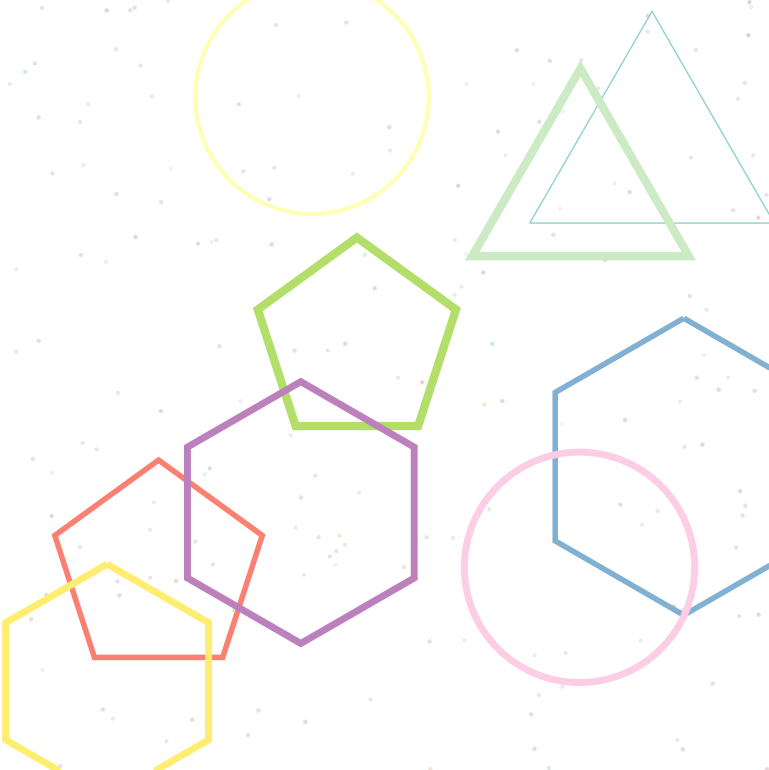[{"shape": "triangle", "thickness": 0.5, "radius": 0.92, "center": [0.847, 0.802]}, {"shape": "circle", "thickness": 1.5, "radius": 0.76, "center": [0.405, 0.874]}, {"shape": "pentagon", "thickness": 2, "radius": 0.71, "center": [0.206, 0.261]}, {"shape": "hexagon", "thickness": 2, "radius": 0.96, "center": [0.888, 0.394]}, {"shape": "pentagon", "thickness": 3, "radius": 0.68, "center": [0.463, 0.556]}, {"shape": "circle", "thickness": 2.5, "radius": 0.75, "center": [0.753, 0.263]}, {"shape": "hexagon", "thickness": 2.5, "radius": 0.85, "center": [0.391, 0.334]}, {"shape": "triangle", "thickness": 3, "radius": 0.81, "center": [0.754, 0.748]}, {"shape": "hexagon", "thickness": 2.5, "radius": 0.76, "center": [0.139, 0.115]}]